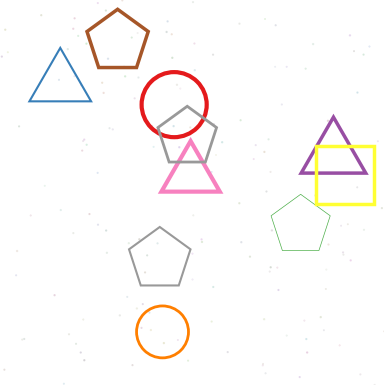[{"shape": "circle", "thickness": 3, "radius": 0.42, "center": [0.452, 0.728]}, {"shape": "triangle", "thickness": 1.5, "radius": 0.46, "center": [0.157, 0.783]}, {"shape": "pentagon", "thickness": 0.5, "radius": 0.4, "center": [0.781, 0.415]}, {"shape": "triangle", "thickness": 2.5, "radius": 0.48, "center": [0.866, 0.599]}, {"shape": "circle", "thickness": 2, "radius": 0.34, "center": [0.422, 0.138]}, {"shape": "square", "thickness": 2.5, "radius": 0.38, "center": [0.897, 0.546]}, {"shape": "pentagon", "thickness": 2.5, "radius": 0.42, "center": [0.305, 0.892]}, {"shape": "triangle", "thickness": 3, "radius": 0.44, "center": [0.495, 0.546]}, {"shape": "pentagon", "thickness": 2, "radius": 0.4, "center": [0.486, 0.644]}, {"shape": "pentagon", "thickness": 1.5, "radius": 0.42, "center": [0.415, 0.326]}]